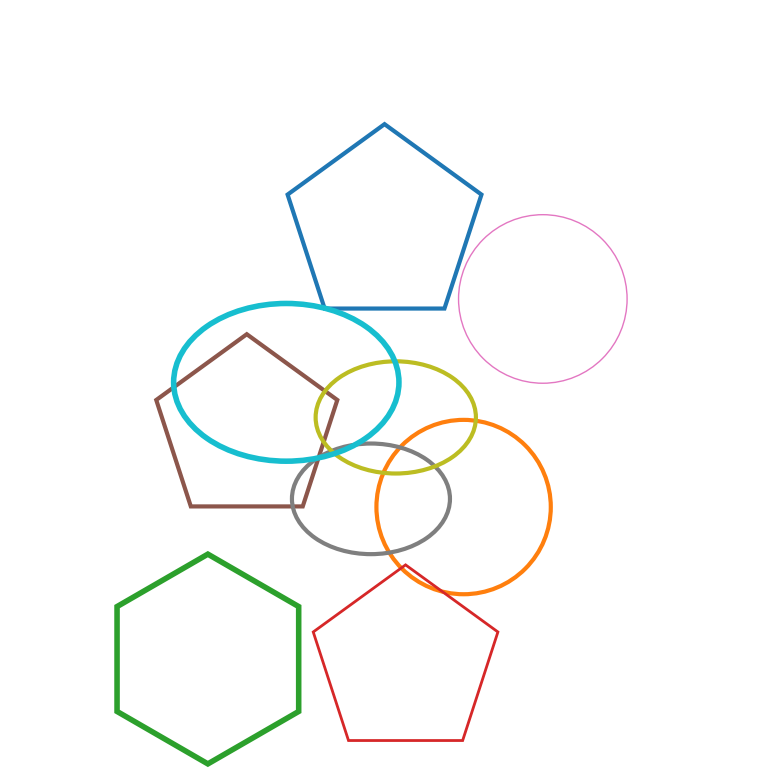[{"shape": "pentagon", "thickness": 1.5, "radius": 0.66, "center": [0.499, 0.706]}, {"shape": "circle", "thickness": 1.5, "radius": 0.57, "center": [0.602, 0.341]}, {"shape": "hexagon", "thickness": 2, "radius": 0.68, "center": [0.27, 0.144]}, {"shape": "pentagon", "thickness": 1, "radius": 0.63, "center": [0.527, 0.14]}, {"shape": "pentagon", "thickness": 1.5, "radius": 0.62, "center": [0.32, 0.442]}, {"shape": "circle", "thickness": 0.5, "radius": 0.55, "center": [0.705, 0.612]}, {"shape": "oval", "thickness": 1.5, "radius": 0.51, "center": [0.482, 0.352]}, {"shape": "oval", "thickness": 1.5, "radius": 0.52, "center": [0.514, 0.458]}, {"shape": "oval", "thickness": 2, "radius": 0.73, "center": [0.372, 0.503]}]